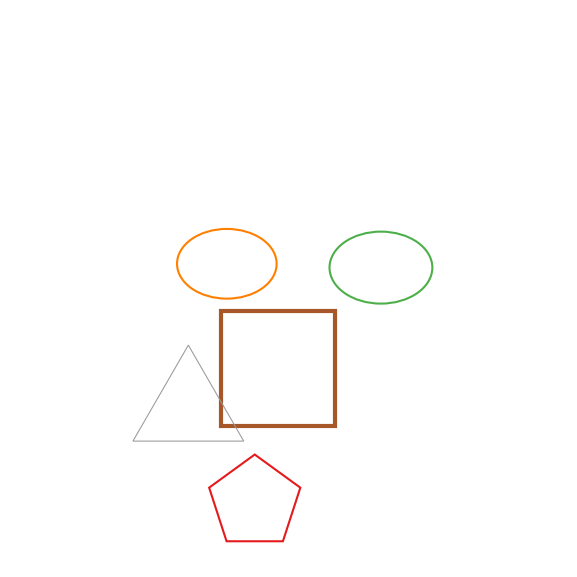[{"shape": "pentagon", "thickness": 1, "radius": 0.42, "center": [0.441, 0.129]}, {"shape": "oval", "thickness": 1, "radius": 0.45, "center": [0.66, 0.536]}, {"shape": "oval", "thickness": 1, "radius": 0.43, "center": [0.393, 0.542]}, {"shape": "square", "thickness": 2, "radius": 0.5, "center": [0.482, 0.361]}, {"shape": "triangle", "thickness": 0.5, "radius": 0.55, "center": [0.326, 0.291]}]